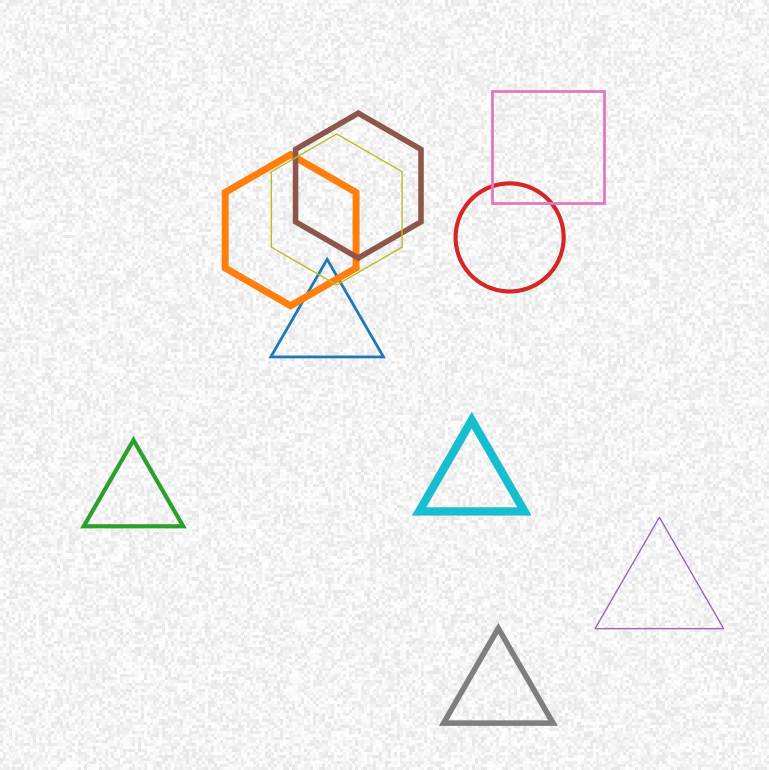[{"shape": "triangle", "thickness": 1, "radius": 0.42, "center": [0.425, 0.579]}, {"shape": "hexagon", "thickness": 2.5, "radius": 0.49, "center": [0.377, 0.701]}, {"shape": "triangle", "thickness": 1.5, "radius": 0.37, "center": [0.173, 0.354]}, {"shape": "circle", "thickness": 1.5, "radius": 0.35, "center": [0.662, 0.692]}, {"shape": "triangle", "thickness": 0.5, "radius": 0.48, "center": [0.856, 0.232]}, {"shape": "hexagon", "thickness": 2, "radius": 0.47, "center": [0.465, 0.759]}, {"shape": "square", "thickness": 1, "radius": 0.36, "center": [0.712, 0.809]}, {"shape": "triangle", "thickness": 2, "radius": 0.41, "center": [0.647, 0.102]}, {"shape": "hexagon", "thickness": 0.5, "radius": 0.49, "center": [0.437, 0.728]}, {"shape": "triangle", "thickness": 3, "radius": 0.4, "center": [0.613, 0.375]}]